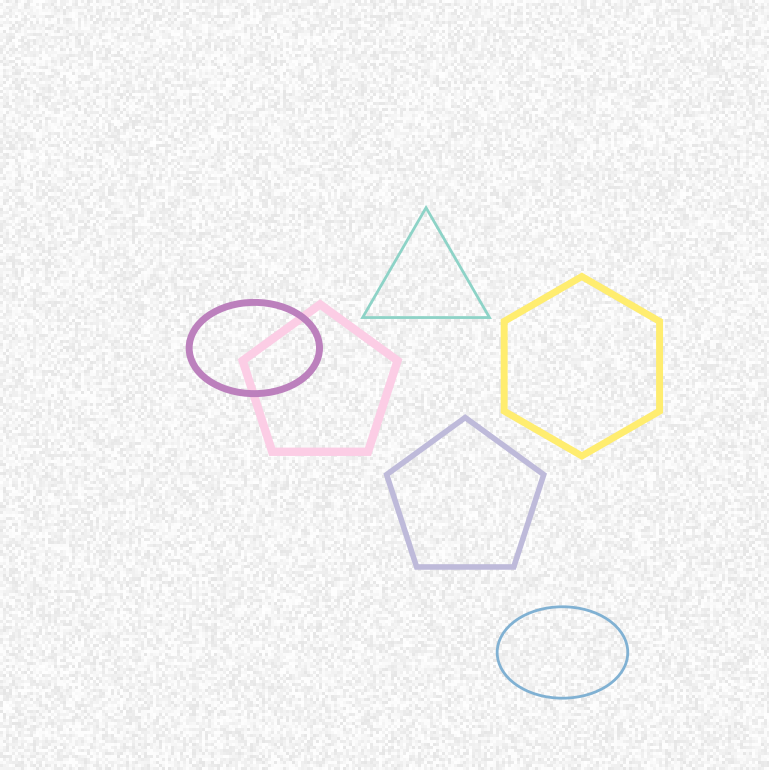[{"shape": "triangle", "thickness": 1, "radius": 0.48, "center": [0.553, 0.635]}, {"shape": "pentagon", "thickness": 2, "radius": 0.54, "center": [0.604, 0.35]}, {"shape": "oval", "thickness": 1, "radius": 0.42, "center": [0.73, 0.153]}, {"shape": "pentagon", "thickness": 3, "radius": 0.53, "center": [0.416, 0.499]}, {"shape": "oval", "thickness": 2.5, "radius": 0.42, "center": [0.33, 0.548]}, {"shape": "hexagon", "thickness": 2.5, "radius": 0.58, "center": [0.756, 0.524]}]